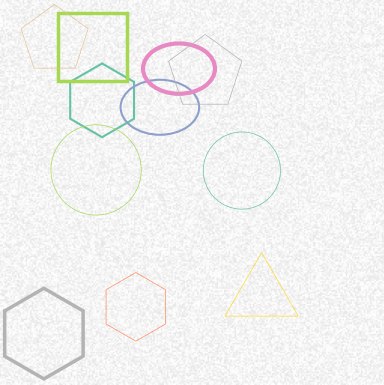[{"shape": "hexagon", "thickness": 1.5, "radius": 0.48, "center": [0.265, 0.739]}, {"shape": "circle", "thickness": 0.5, "radius": 0.5, "center": [0.628, 0.557]}, {"shape": "hexagon", "thickness": 0.5, "radius": 0.45, "center": [0.353, 0.203]}, {"shape": "oval", "thickness": 1.5, "radius": 0.51, "center": [0.415, 0.721]}, {"shape": "oval", "thickness": 3, "radius": 0.47, "center": [0.465, 0.822]}, {"shape": "circle", "thickness": 0.5, "radius": 0.59, "center": [0.25, 0.559]}, {"shape": "square", "thickness": 2.5, "radius": 0.44, "center": [0.24, 0.879]}, {"shape": "triangle", "thickness": 0.5, "radius": 0.55, "center": [0.68, 0.234]}, {"shape": "pentagon", "thickness": 0.5, "radius": 0.46, "center": [0.142, 0.897]}, {"shape": "hexagon", "thickness": 2.5, "radius": 0.59, "center": [0.114, 0.134]}, {"shape": "pentagon", "thickness": 0.5, "radius": 0.5, "center": [0.533, 0.81]}]